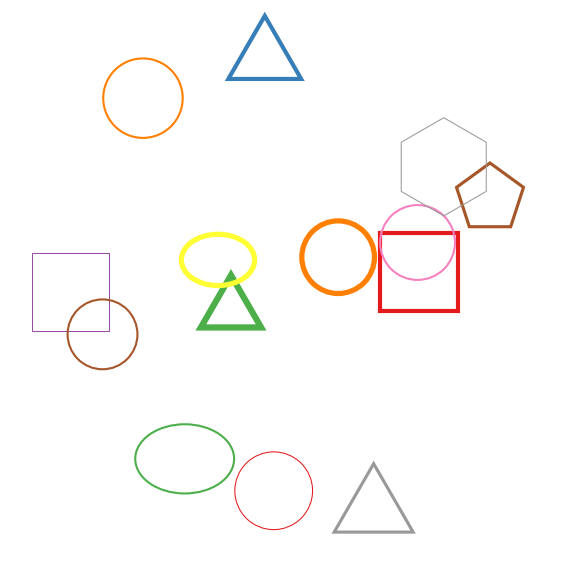[{"shape": "square", "thickness": 2, "radius": 0.34, "center": [0.725, 0.528]}, {"shape": "circle", "thickness": 0.5, "radius": 0.34, "center": [0.474, 0.149]}, {"shape": "triangle", "thickness": 2, "radius": 0.36, "center": [0.458, 0.899]}, {"shape": "oval", "thickness": 1, "radius": 0.43, "center": [0.32, 0.205]}, {"shape": "triangle", "thickness": 3, "radius": 0.3, "center": [0.4, 0.462]}, {"shape": "square", "thickness": 0.5, "radius": 0.33, "center": [0.123, 0.494]}, {"shape": "circle", "thickness": 1, "radius": 0.34, "center": [0.248, 0.829]}, {"shape": "circle", "thickness": 2.5, "radius": 0.31, "center": [0.586, 0.554]}, {"shape": "oval", "thickness": 2.5, "radius": 0.32, "center": [0.377, 0.549]}, {"shape": "circle", "thickness": 1, "radius": 0.3, "center": [0.178, 0.42]}, {"shape": "pentagon", "thickness": 1.5, "radius": 0.3, "center": [0.849, 0.656]}, {"shape": "circle", "thickness": 1, "radius": 0.32, "center": [0.723, 0.579]}, {"shape": "hexagon", "thickness": 0.5, "radius": 0.43, "center": [0.768, 0.71]}, {"shape": "triangle", "thickness": 1.5, "radius": 0.39, "center": [0.647, 0.117]}]